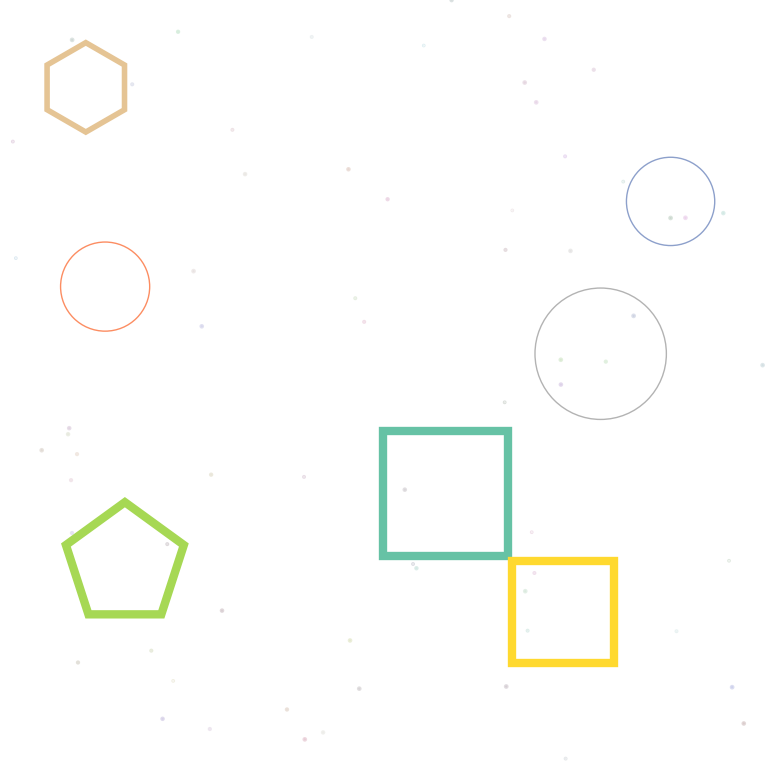[{"shape": "square", "thickness": 3, "radius": 0.41, "center": [0.579, 0.359]}, {"shape": "circle", "thickness": 0.5, "radius": 0.29, "center": [0.137, 0.628]}, {"shape": "circle", "thickness": 0.5, "radius": 0.29, "center": [0.871, 0.738]}, {"shape": "pentagon", "thickness": 3, "radius": 0.4, "center": [0.162, 0.267]}, {"shape": "square", "thickness": 3, "radius": 0.33, "center": [0.731, 0.205]}, {"shape": "hexagon", "thickness": 2, "radius": 0.29, "center": [0.111, 0.887]}, {"shape": "circle", "thickness": 0.5, "radius": 0.43, "center": [0.78, 0.541]}]